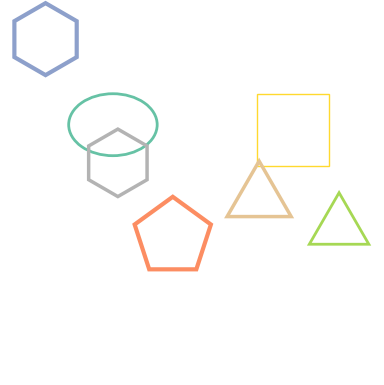[{"shape": "oval", "thickness": 2, "radius": 0.57, "center": [0.293, 0.676]}, {"shape": "pentagon", "thickness": 3, "radius": 0.52, "center": [0.449, 0.385]}, {"shape": "hexagon", "thickness": 3, "radius": 0.47, "center": [0.118, 0.898]}, {"shape": "triangle", "thickness": 2, "radius": 0.45, "center": [0.881, 0.41]}, {"shape": "square", "thickness": 1, "radius": 0.47, "center": [0.761, 0.662]}, {"shape": "triangle", "thickness": 2.5, "radius": 0.48, "center": [0.673, 0.486]}, {"shape": "hexagon", "thickness": 2.5, "radius": 0.44, "center": [0.306, 0.577]}]